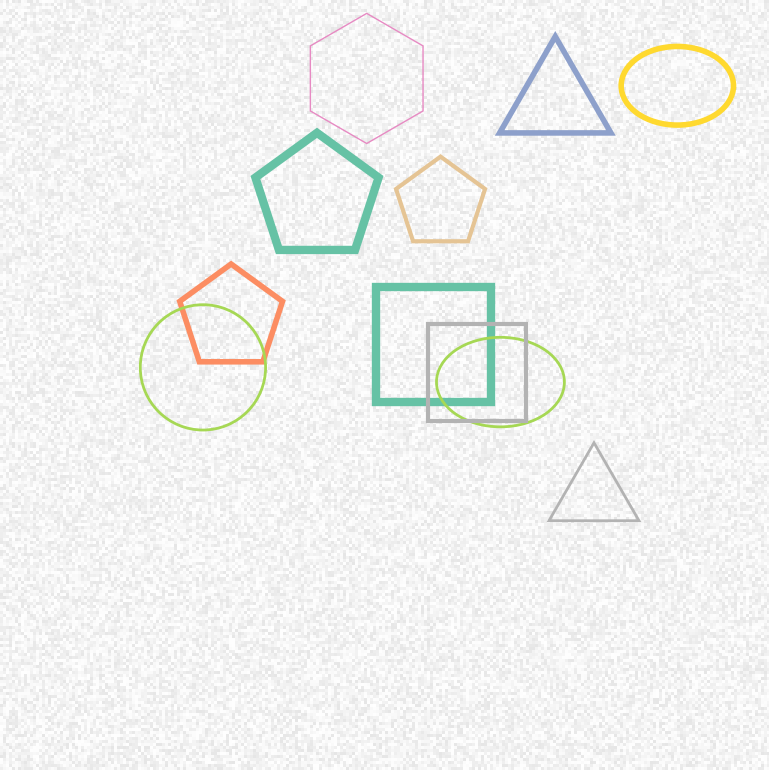[{"shape": "square", "thickness": 3, "radius": 0.37, "center": [0.563, 0.553]}, {"shape": "pentagon", "thickness": 3, "radius": 0.42, "center": [0.412, 0.743]}, {"shape": "pentagon", "thickness": 2, "radius": 0.35, "center": [0.3, 0.587]}, {"shape": "triangle", "thickness": 2, "radius": 0.42, "center": [0.721, 0.869]}, {"shape": "hexagon", "thickness": 0.5, "radius": 0.42, "center": [0.476, 0.898]}, {"shape": "circle", "thickness": 1, "radius": 0.41, "center": [0.264, 0.523]}, {"shape": "oval", "thickness": 1, "radius": 0.42, "center": [0.65, 0.504]}, {"shape": "oval", "thickness": 2, "radius": 0.36, "center": [0.88, 0.889]}, {"shape": "pentagon", "thickness": 1.5, "radius": 0.3, "center": [0.572, 0.736]}, {"shape": "square", "thickness": 1.5, "radius": 0.32, "center": [0.619, 0.516]}, {"shape": "triangle", "thickness": 1, "radius": 0.34, "center": [0.771, 0.357]}]